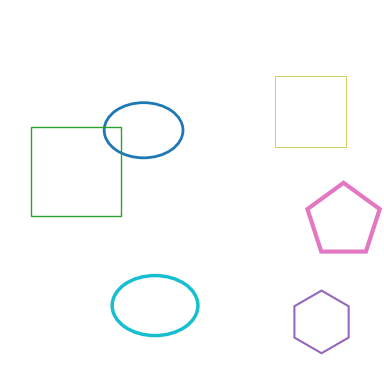[{"shape": "oval", "thickness": 2, "radius": 0.51, "center": [0.373, 0.662]}, {"shape": "square", "thickness": 1, "radius": 0.58, "center": [0.197, 0.554]}, {"shape": "hexagon", "thickness": 1.5, "radius": 0.41, "center": [0.835, 0.164]}, {"shape": "pentagon", "thickness": 3, "radius": 0.49, "center": [0.892, 0.426]}, {"shape": "square", "thickness": 0.5, "radius": 0.46, "center": [0.807, 0.71]}, {"shape": "oval", "thickness": 2.5, "radius": 0.56, "center": [0.403, 0.206]}]